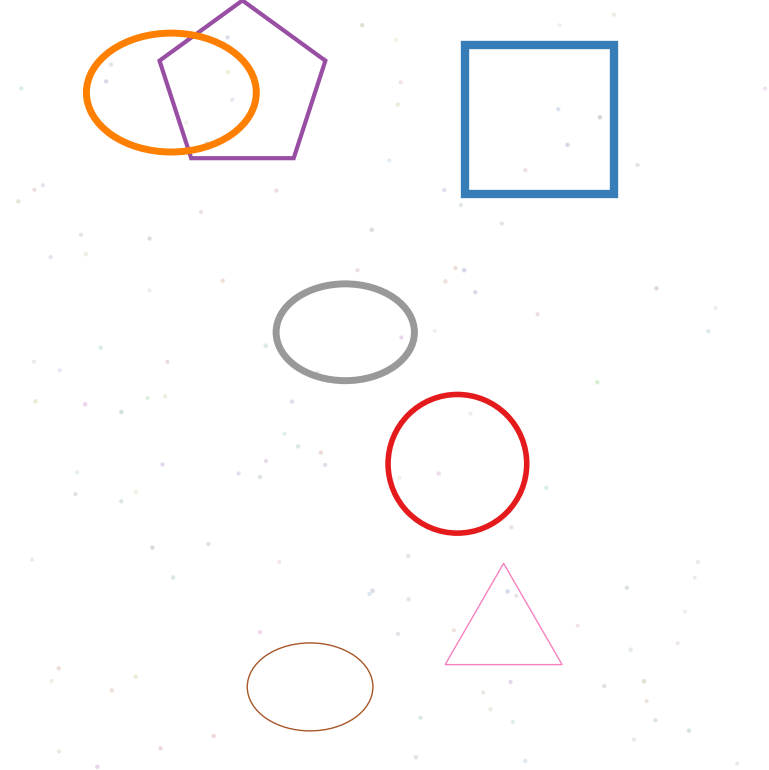[{"shape": "circle", "thickness": 2, "radius": 0.45, "center": [0.594, 0.398]}, {"shape": "square", "thickness": 3, "radius": 0.48, "center": [0.7, 0.845]}, {"shape": "pentagon", "thickness": 1.5, "radius": 0.57, "center": [0.315, 0.886]}, {"shape": "oval", "thickness": 2.5, "radius": 0.55, "center": [0.223, 0.88]}, {"shape": "oval", "thickness": 0.5, "radius": 0.41, "center": [0.403, 0.108]}, {"shape": "triangle", "thickness": 0.5, "radius": 0.44, "center": [0.654, 0.181]}, {"shape": "oval", "thickness": 2.5, "radius": 0.45, "center": [0.448, 0.568]}]